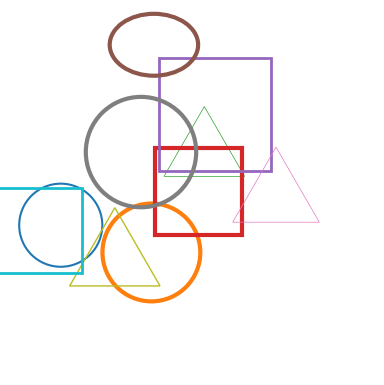[{"shape": "circle", "thickness": 1.5, "radius": 0.54, "center": [0.158, 0.415]}, {"shape": "circle", "thickness": 3, "radius": 0.64, "center": [0.393, 0.344]}, {"shape": "triangle", "thickness": 0.5, "radius": 0.6, "center": [0.531, 0.602]}, {"shape": "square", "thickness": 3, "radius": 0.57, "center": [0.516, 0.503]}, {"shape": "square", "thickness": 2, "radius": 0.73, "center": [0.558, 0.703]}, {"shape": "oval", "thickness": 3, "radius": 0.57, "center": [0.4, 0.884]}, {"shape": "triangle", "thickness": 0.5, "radius": 0.65, "center": [0.717, 0.488]}, {"shape": "circle", "thickness": 3, "radius": 0.72, "center": [0.366, 0.605]}, {"shape": "triangle", "thickness": 1, "radius": 0.68, "center": [0.298, 0.325]}, {"shape": "square", "thickness": 2, "radius": 0.55, "center": [0.104, 0.401]}]